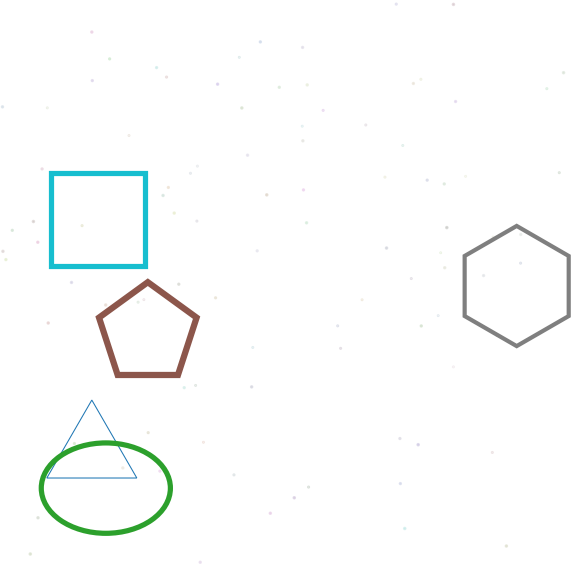[{"shape": "triangle", "thickness": 0.5, "radius": 0.45, "center": [0.159, 0.216]}, {"shape": "oval", "thickness": 2.5, "radius": 0.56, "center": [0.183, 0.154]}, {"shape": "pentagon", "thickness": 3, "radius": 0.44, "center": [0.256, 0.422]}, {"shape": "hexagon", "thickness": 2, "radius": 0.52, "center": [0.895, 0.504]}, {"shape": "square", "thickness": 2.5, "radius": 0.4, "center": [0.17, 0.619]}]